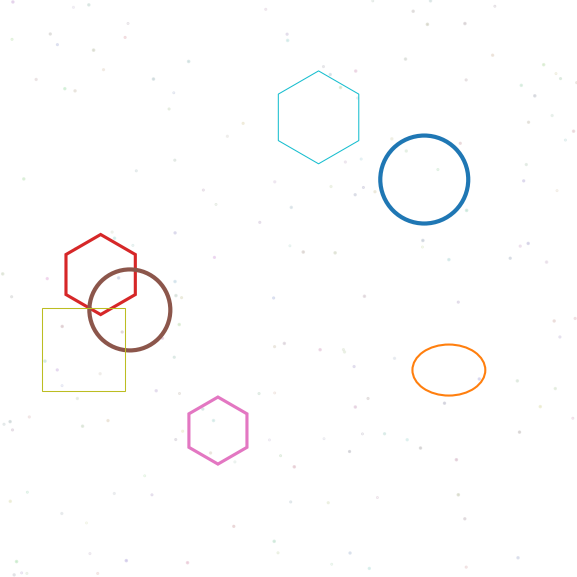[{"shape": "circle", "thickness": 2, "radius": 0.38, "center": [0.735, 0.688]}, {"shape": "oval", "thickness": 1, "radius": 0.32, "center": [0.777, 0.358]}, {"shape": "hexagon", "thickness": 1.5, "radius": 0.35, "center": [0.174, 0.524]}, {"shape": "circle", "thickness": 2, "radius": 0.35, "center": [0.225, 0.462]}, {"shape": "hexagon", "thickness": 1.5, "radius": 0.29, "center": [0.377, 0.254]}, {"shape": "square", "thickness": 0.5, "radius": 0.36, "center": [0.145, 0.394]}, {"shape": "hexagon", "thickness": 0.5, "radius": 0.4, "center": [0.552, 0.796]}]